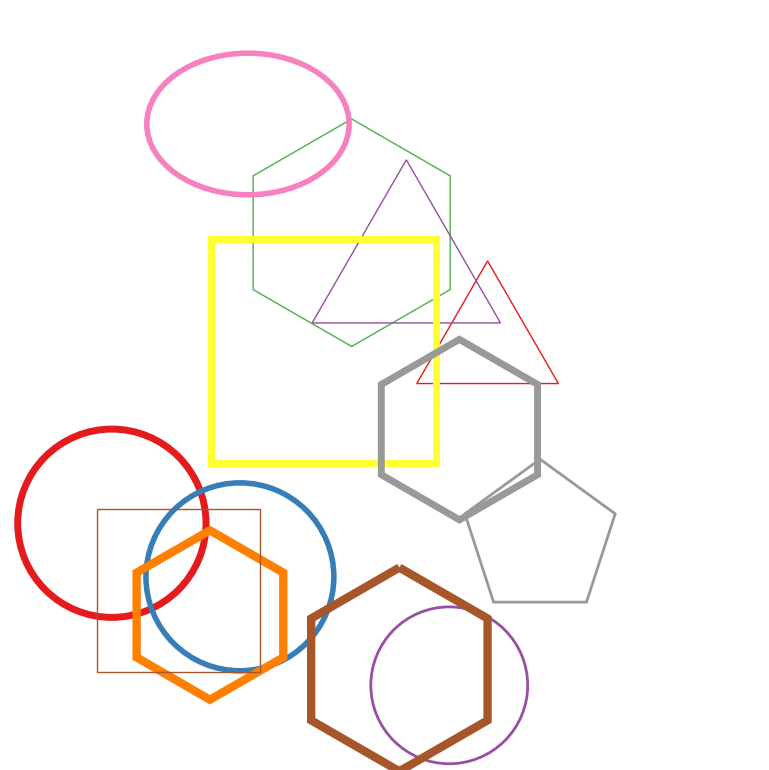[{"shape": "circle", "thickness": 2.5, "radius": 0.61, "center": [0.145, 0.32]}, {"shape": "triangle", "thickness": 0.5, "radius": 0.53, "center": [0.633, 0.555]}, {"shape": "circle", "thickness": 2, "radius": 0.61, "center": [0.312, 0.251]}, {"shape": "hexagon", "thickness": 0.5, "radius": 0.74, "center": [0.457, 0.698]}, {"shape": "triangle", "thickness": 0.5, "radius": 0.71, "center": [0.528, 0.651]}, {"shape": "circle", "thickness": 1, "radius": 0.51, "center": [0.583, 0.11]}, {"shape": "hexagon", "thickness": 3, "radius": 0.55, "center": [0.273, 0.201]}, {"shape": "square", "thickness": 2.5, "radius": 0.73, "center": [0.42, 0.544]}, {"shape": "hexagon", "thickness": 3, "radius": 0.66, "center": [0.519, 0.131]}, {"shape": "square", "thickness": 0.5, "radius": 0.53, "center": [0.232, 0.233]}, {"shape": "oval", "thickness": 2, "radius": 0.66, "center": [0.322, 0.839]}, {"shape": "pentagon", "thickness": 1, "radius": 0.51, "center": [0.701, 0.301]}, {"shape": "hexagon", "thickness": 2.5, "radius": 0.59, "center": [0.597, 0.442]}]